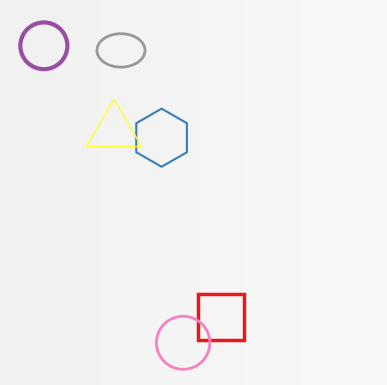[{"shape": "square", "thickness": 2.5, "radius": 0.3, "center": [0.57, 0.177]}, {"shape": "hexagon", "thickness": 1.5, "radius": 0.38, "center": [0.417, 0.642]}, {"shape": "circle", "thickness": 3, "radius": 0.3, "center": [0.113, 0.881]}, {"shape": "triangle", "thickness": 1, "radius": 0.41, "center": [0.294, 0.66]}, {"shape": "circle", "thickness": 2, "radius": 0.34, "center": [0.473, 0.11]}, {"shape": "oval", "thickness": 2, "radius": 0.31, "center": [0.312, 0.869]}]